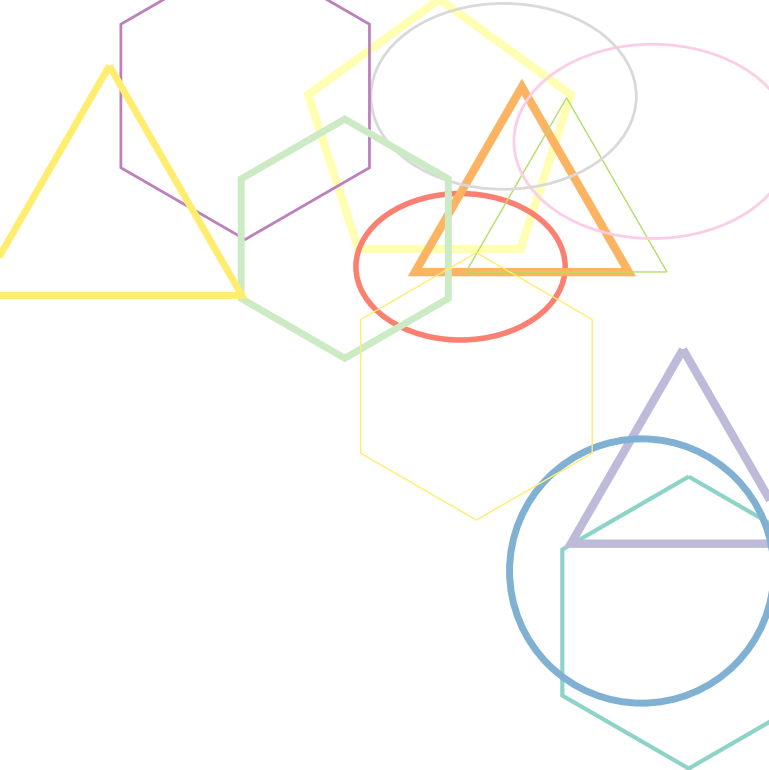[{"shape": "hexagon", "thickness": 1.5, "radius": 0.95, "center": [0.894, 0.191]}, {"shape": "pentagon", "thickness": 3, "radius": 0.9, "center": [0.571, 0.822]}, {"shape": "triangle", "thickness": 3, "radius": 0.84, "center": [0.887, 0.378]}, {"shape": "oval", "thickness": 2, "radius": 0.68, "center": [0.598, 0.654]}, {"shape": "circle", "thickness": 2.5, "radius": 0.86, "center": [0.833, 0.258]}, {"shape": "triangle", "thickness": 3, "radius": 0.8, "center": [0.678, 0.727]}, {"shape": "triangle", "thickness": 0.5, "radius": 0.75, "center": [0.736, 0.722]}, {"shape": "oval", "thickness": 1, "radius": 0.9, "center": [0.848, 0.816]}, {"shape": "oval", "thickness": 1, "radius": 0.86, "center": [0.654, 0.875]}, {"shape": "hexagon", "thickness": 1, "radius": 0.93, "center": [0.318, 0.875]}, {"shape": "hexagon", "thickness": 2.5, "radius": 0.78, "center": [0.448, 0.69]}, {"shape": "hexagon", "thickness": 0.5, "radius": 0.87, "center": [0.619, 0.498]}, {"shape": "triangle", "thickness": 2.5, "radius": 0.99, "center": [0.142, 0.716]}]